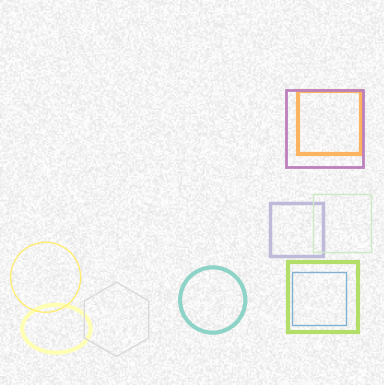[{"shape": "circle", "thickness": 3, "radius": 0.42, "center": [0.552, 0.221]}, {"shape": "oval", "thickness": 3, "radius": 0.44, "center": [0.147, 0.146]}, {"shape": "square", "thickness": 2.5, "radius": 0.34, "center": [0.769, 0.405]}, {"shape": "square", "thickness": 1, "radius": 0.35, "center": [0.829, 0.225]}, {"shape": "square", "thickness": 3, "radius": 0.41, "center": [0.855, 0.682]}, {"shape": "square", "thickness": 3, "radius": 0.46, "center": [0.839, 0.229]}, {"shape": "hexagon", "thickness": 1, "radius": 0.48, "center": [0.303, 0.17]}, {"shape": "square", "thickness": 2, "radius": 0.5, "center": [0.843, 0.666]}, {"shape": "square", "thickness": 1, "radius": 0.38, "center": [0.887, 0.42]}, {"shape": "circle", "thickness": 1, "radius": 0.45, "center": [0.119, 0.28]}]